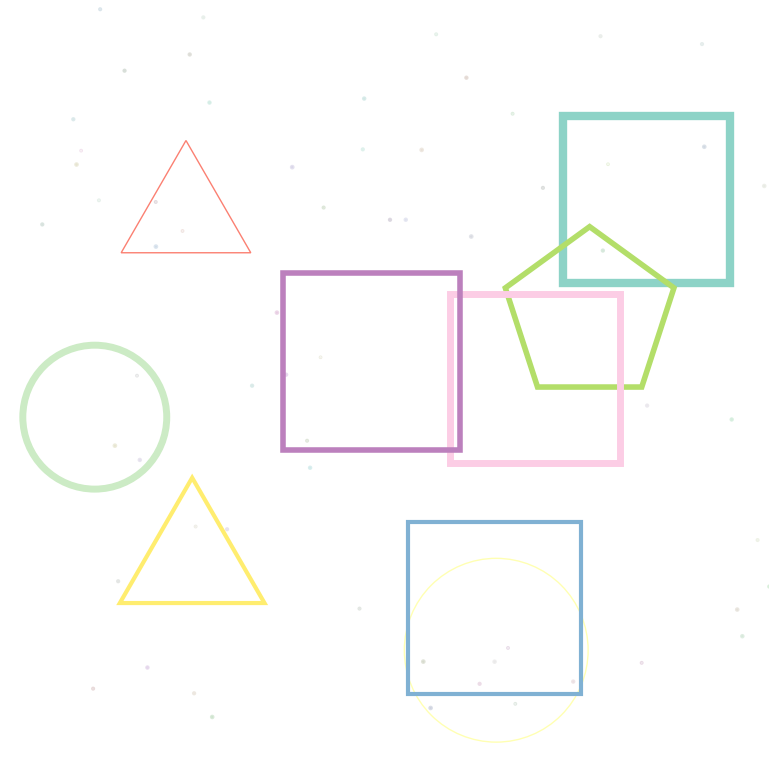[{"shape": "square", "thickness": 3, "radius": 0.54, "center": [0.839, 0.741]}, {"shape": "circle", "thickness": 0.5, "radius": 0.6, "center": [0.644, 0.156]}, {"shape": "triangle", "thickness": 0.5, "radius": 0.49, "center": [0.242, 0.72]}, {"shape": "square", "thickness": 1.5, "radius": 0.56, "center": [0.642, 0.211]}, {"shape": "pentagon", "thickness": 2, "radius": 0.58, "center": [0.766, 0.59]}, {"shape": "square", "thickness": 2.5, "radius": 0.55, "center": [0.694, 0.508]}, {"shape": "square", "thickness": 2, "radius": 0.57, "center": [0.482, 0.53]}, {"shape": "circle", "thickness": 2.5, "radius": 0.47, "center": [0.123, 0.458]}, {"shape": "triangle", "thickness": 1.5, "radius": 0.54, "center": [0.25, 0.271]}]